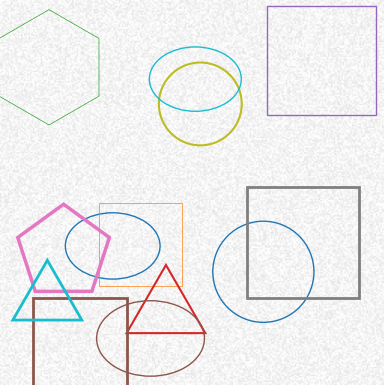[{"shape": "oval", "thickness": 1, "radius": 0.61, "center": [0.293, 0.361]}, {"shape": "circle", "thickness": 1, "radius": 0.66, "center": [0.684, 0.294]}, {"shape": "square", "thickness": 0.5, "radius": 0.54, "center": [0.365, 0.365]}, {"shape": "hexagon", "thickness": 0.5, "radius": 0.75, "center": [0.127, 0.825]}, {"shape": "triangle", "thickness": 1.5, "radius": 0.59, "center": [0.431, 0.194]}, {"shape": "square", "thickness": 1, "radius": 0.71, "center": [0.836, 0.844]}, {"shape": "oval", "thickness": 1, "radius": 0.7, "center": [0.391, 0.121]}, {"shape": "square", "thickness": 2, "radius": 0.62, "center": [0.208, 0.102]}, {"shape": "pentagon", "thickness": 2.5, "radius": 0.63, "center": [0.165, 0.344]}, {"shape": "square", "thickness": 2, "radius": 0.73, "center": [0.786, 0.37]}, {"shape": "circle", "thickness": 1.5, "radius": 0.54, "center": [0.52, 0.73]}, {"shape": "oval", "thickness": 1, "radius": 0.6, "center": [0.507, 0.795]}, {"shape": "triangle", "thickness": 2, "radius": 0.52, "center": [0.123, 0.22]}]